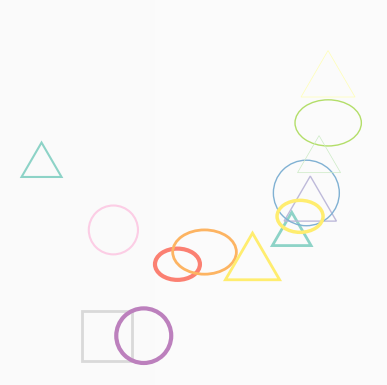[{"shape": "triangle", "thickness": 1.5, "radius": 0.3, "center": [0.107, 0.57]}, {"shape": "triangle", "thickness": 2, "radius": 0.29, "center": [0.753, 0.391]}, {"shape": "triangle", "thickness": 0.5, "radius": 0.4, "center": [0.847, 0.788]}, {"shape": "triangle", "thickness": 1, "radius": 0.39, "center": [0.801, 0.465]}, {"shape": "oval", "thickness": 3, "radius": 0.29, "center": [0.458, 0.314]}, {"shape": "circle", "thickness": 1, "radius": 0.43, "center": [0.791, 0.499]}, {"shape": "oval", "thickness": 2, "radius": 0.41, "center": [0.528, 0.345]}, {"shape": "oval", "thickness": 1, "radius": 0.43, "center": [0.847, 0.681]}, {"shape": "circle", "thickness": 1.5, "radius": 0.32, "center": [0.293, 0.403]}, {"shape": "square", "thickness": 2, "radius": 0.32, "center": [0.276, 0.128]}, {"shape": "circle", "thickness": 3, "radius": 0.35, "center": [0.371, 0.128]}, {"shape": "triangle", "thickness": 0.5, "radius": 0.32, "center": [0.823, 0.584]}, {"shape": "oval", "thickness": 2.5, "radius": 0.3, "center": [0.774, 0.438]}, {"shape": "triangle", "thickness": 2, "radius": 0.4, "center": [0.652, 0.314]}]